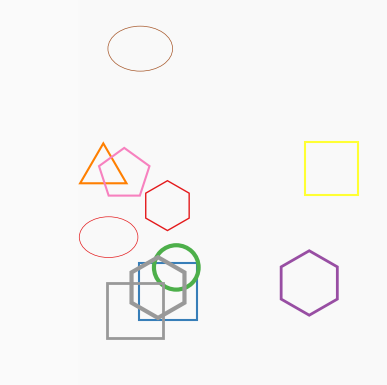[{"shape": "oval", "thickness": 0.5, "radius": 0.38, "center": [0.28, 0.384]}, {"shape": "hexagon", "thickness": 1, "radius": 0.32, "center": [0.432, 0.466]}, {"shape": "square", "thickness": 1.5, "radius": 0.37, "center": [0.433, 0.242]}, {"shape": "circle", "thickness": 3, "radius": 0.29, "center": [0.455, 0.305]}, {"shape": "hexagon", "thickness": 2, "radius": 0.42, "center": [0.798, 0.265]}, {"shape": "triangle", "thickness": 1.5, "radius": 0.35, "center": [0.267, 0.558]}, {"shape": "square", "thickness": 1.5, "radius": 0.34, "center": [0.855, 0.563]}, {"shape": "oval", "thickness": 0.5, "radius": 0.42, "center": [0.362, 0.874]}, {"shape": "pentagon", "thickness": 1.5, "radius": 0.34, "center": [0.321, 0.547]}, {"shape": "square", "thickness": 2, "radius": 0.36, "center": [0.349, 0.194]}, {"shape": "hexagon", "thickness": 3, "radius": 0.39, "center": [0.408, 0.253]}]